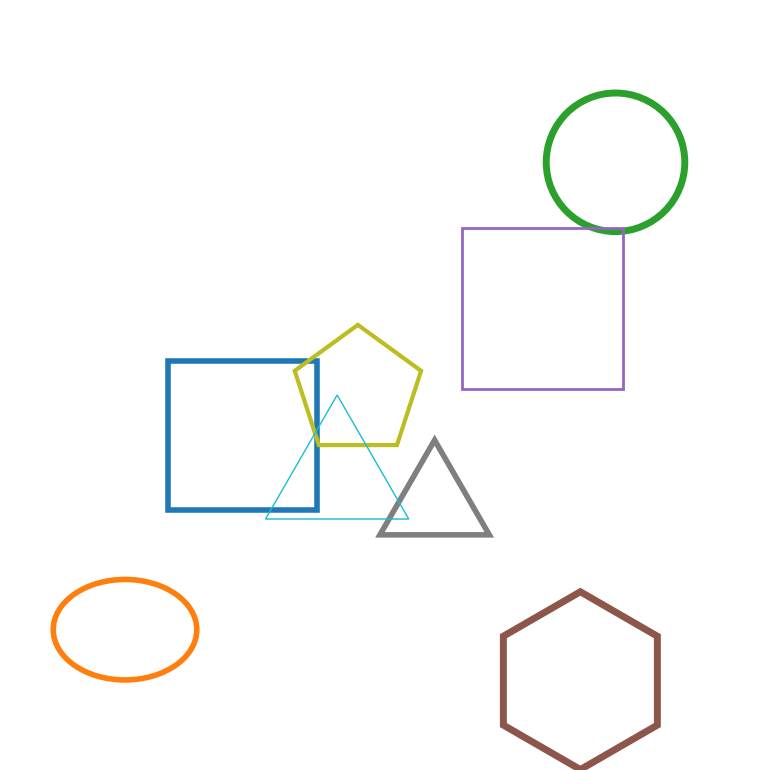[{"shape": "square", "thickness": 2, "radius": 0.48, "center": [0.315, 0.435]}, {"shape": "oval", "thickness": 2, "radius": 0.47, "center": [0.162, 0.182]}, {"shape": "circle", "thickness": 2.5, "radius": 0.45, "center": [0.799, 0.789]}, {"shape": "square", "thickness": 1, "radius": 0.52, "center": [0.705, 0.599]}, {"shape": "hexagon", "thickness": 2.5, "radius": 0.58, "center": [0.754, 0.116]}, {"shape": "triangle", "thickness": 2, "radius": 0.41, "center": [0.564, 0.346]}, {"shape": "pentagon", "thickness": 1.5, "radius": 0.43, "center": [0.465, 0.492]}, {"shape": "triangle", "thickness": 0.5, "radius": 0.54, "center": [0.438, 0.38]}]